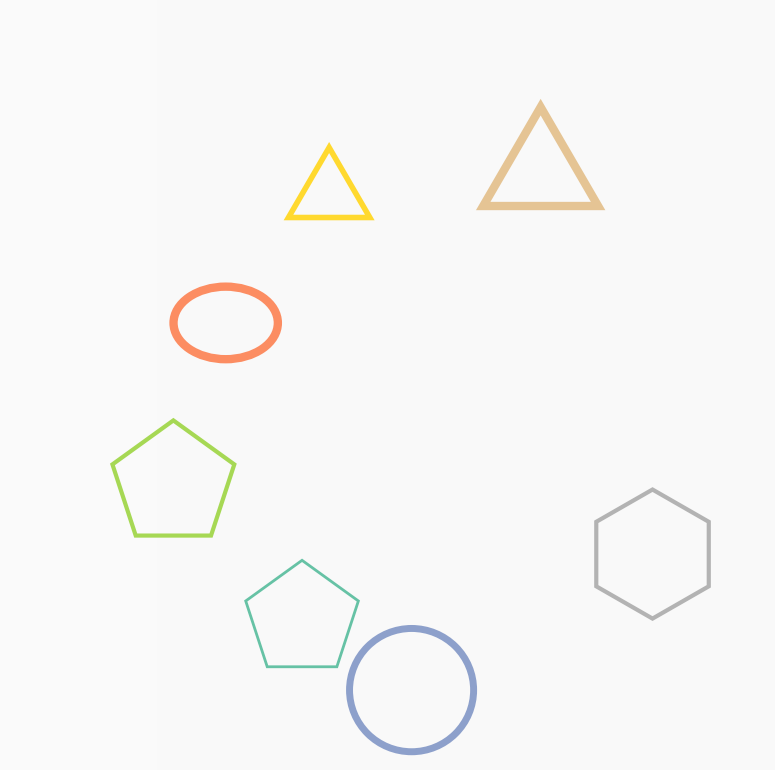[{"shape": "pentagon", "thickness": 1, "radius": 0.38, "center": [0.39, 0.196]}, {"shape": "oval", "thickness": 3, "radius": 0.34, "center": [0.291, 0.581]}, {"shape": "circle", "thickness": 2.5, "radius": 0.4, "center": [0.531, 0.104]}, {"shape": "pentagon", "thickness": 1.5, "radius": 0.41, "center": [0.224, 0.371]}, {"shape": "triangle", "thickness": 2, "radius": 0.3, "center": [0.425, 0.748]}, {"shape": "triangle", "thickness": 3, "radius": 0.43, "center": [0.698, 0.775]}, {"shape": "hexagon", "thickness": 1.5, "radius": 0.42, "center": [0.842, 0.28]}]